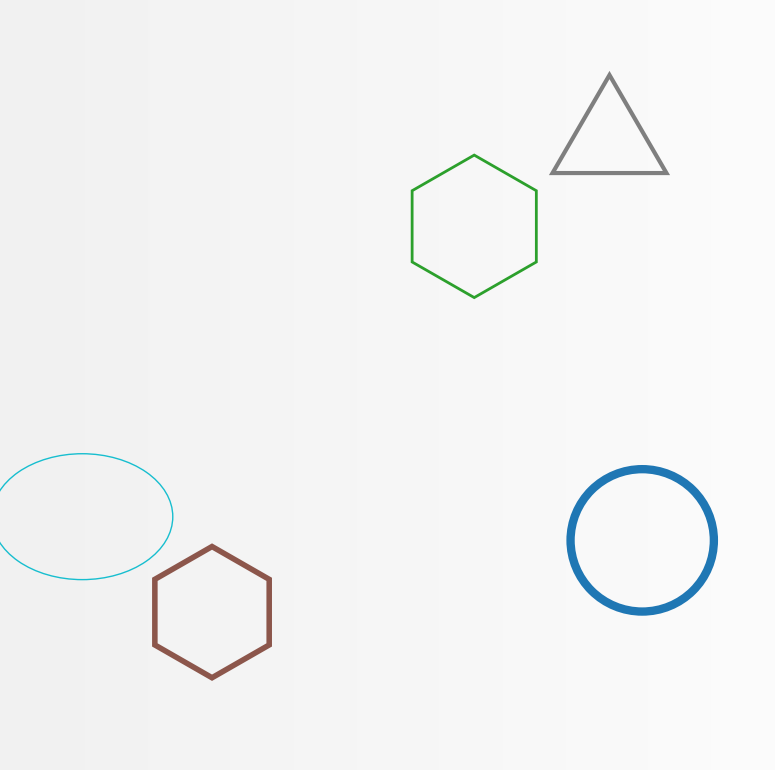[{"shape": "circle", "thickness": 3, "radius": 0.46, "center": [0.829, 0.298]}, {"shape": "hexagon", "thickness": 1, "radius": 0.46, "center": [0.612, 0.706]}, {"shape": "hexagon", "thickness": 2, "radius": 0.43, "center": [0.274, 0.205]}, {"shape": "triangle", "thickness": 1.5, "radius": 0.42, "center": [0.786, 0.818]}, {"shape": "oval", "thickness": 0.5, "radius": 0.58, "center": [0.106, 0.329]}]